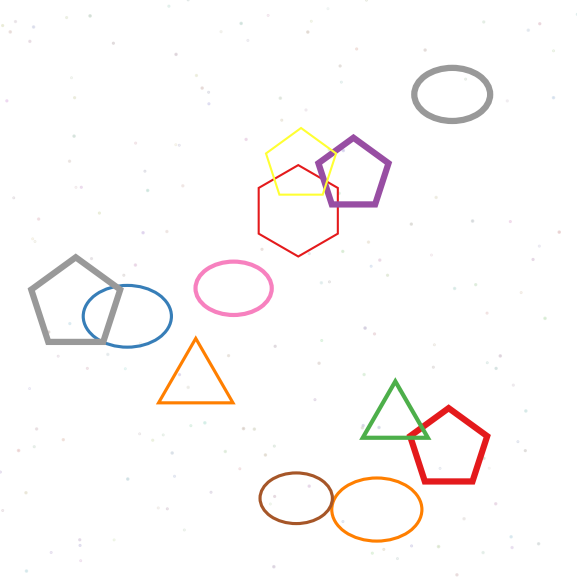[{"shape": "pentagon", "thickness": 3, "radius": 0.35, "center": [0.777, 0.222]}, {"shape": "hexagon", "thickness": 1, "radius": 0.4, "center": [0.516, 0.634]}, {"shape": "oval", "thickness": 1.5, "radius": 0.38, "center": [0.22, 0.451]}, {"shape": "triangle", "thickness": 2, "radius": 0.33, "center": [0.685, 0.274]}, {"shape": "pentagon", "thickness": 3, "radius": 0.32, "center": [0.612, 0.697]}, {"shape": "triangle", "thickness": 1.5, "radius": 0.37, "center": [0.339, 0.339]}, {"shape": "oval", "thickness": 1.5, "radius": 0.39, "center": [0.653, 0.117]}, {"shape": "pentagon", "thickness": 1, "radius": 0.32, "center": [0.521, 0.714]}, {"shape": "oval", "thickness": 1.5, "radius": 0.31, "center": [0.513, 0.136]}, {"shape": "oval", "thickness": 2, "radius": 0.33, "center": [0.405, 0.5]}, {"shape": "pentagon", "thickness": 3, "radius": 0.4, "center": [0.131, 0.473]}, {"shape": "oval", "thickness": 3, "radius": 0.33, "center": [0.783, 0.836]}]